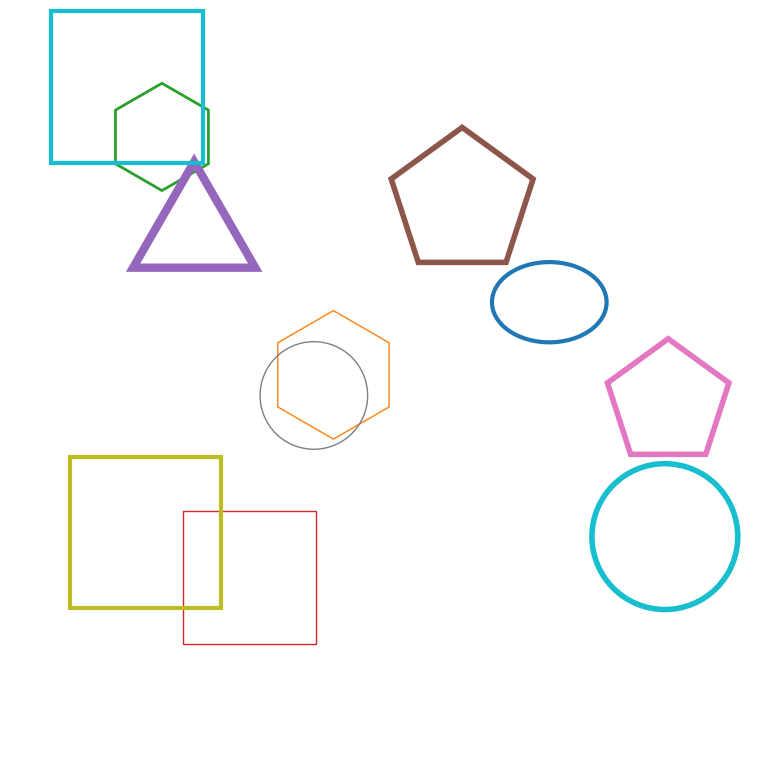[{"shape": "oval", "thickness": 1.5, "radius": 0.37, "center": [0.713, 0.608]}, {"shape": "hexagon", "thickness": 0.5, "radius": 0.42, "center": [0.433, 0.513]}, {"shape": "hexagon", "thickness": 1, "radius": 0.35, "center": [0.21, 0.822]}, {"shape": "square", "thickness": 0.5, "radius": 0.43, "center": [0.324, 0.25]}, {"shape": "triangle", "thickness": 3, "radius": 0.46, "center": [0.252, 0.698]}, {"shape": "pentagon", "thickness": 2, "radius": 0.48, "center": [0.6, 0.738]}, {"shape": "pentagon", "thickness": 2, "radius": 0.41, "center": [0.868, 0.477]}, {"shape": "circle", "thickness": 0.5, "radius": 0.35, "center": [0.408, 0.486]}, {"shape": "square", "thickness": 1.5, "radius": 0.49, "center": [0.189, 0.308]}, {"shape": "circle", "thickness": 2, "radius": 0.47, "center": [0.863, 0.303]}, {"shape": "square", "thickness": 1.5, "radius": 0.49, "center": [0.165, 0.887]}]